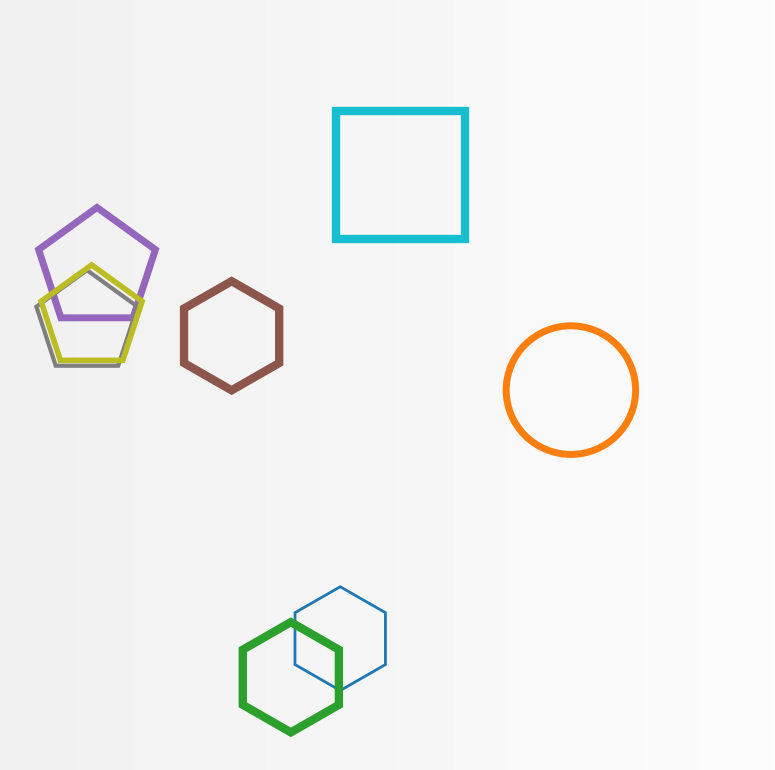[{"shape": "hexagon", "thickness": 1, "radius": 0.34, "center": [0.439, 0.171]}, {"shape": "circle", "thickness": 2.5, "radius": 0.42, "center": [0.737, 0.493]}, {"shape": "hexagon", "thickness": 3, "radius": 0.36, "center": [0.375, 0.12]}, {"shape": "pentagon", "thickness": 2.5, "radius": 0.4, "center": [0.125, 0.651]}, {"shape": "hexagon", "thickness": 3, "radius": 0.35, "center": [0.299, 0.564]}, {"shape": "pentagon", "thickness": 1.5, "radius": 0.34, "center": [0.112, 0.581]}, {"shape": "pentagon", "thickness": 2, "radius": 0.34, "center": [0.118, 0.587]}, {"shape": "square", "thickness": 3, "radius": 0.42, "center": [0.517, 0.773]}]